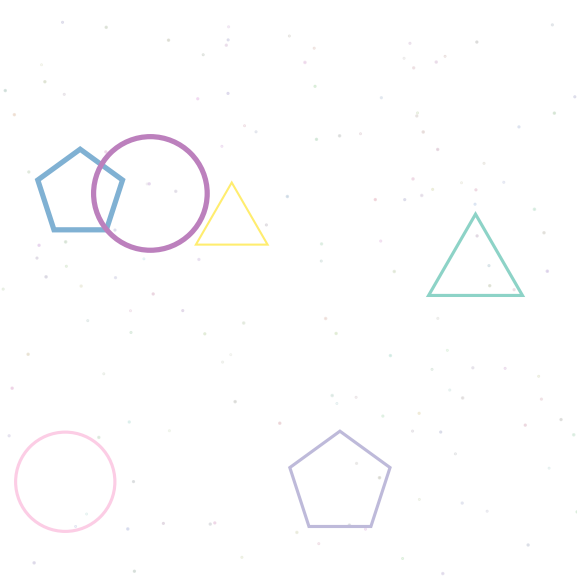[{"shape": "triangle", "thickness": 1.5, "radius": 0.47, "center": [0.823, 0.534]}, {"shape": "pentagon", "thickness": 1.5, "radius": 0.46, "center": [0.589, 0.161]}, {"shape": "pentagon", "thickness": 2.5, "radius": 0.39, "center": [0.139, 0.664]}, {"shape": "circle", "thickness": 1.5, "radius": 0.43, "center": [0.113, 0.165]}, {"shape": "circle", "thickness": 2.5, "radius": 0.49, "center": [0.26, 0.664]}, {"shape": "triangle", "thickness": 1, "radius": 0.36, "center": [0.401, 0.611]}]